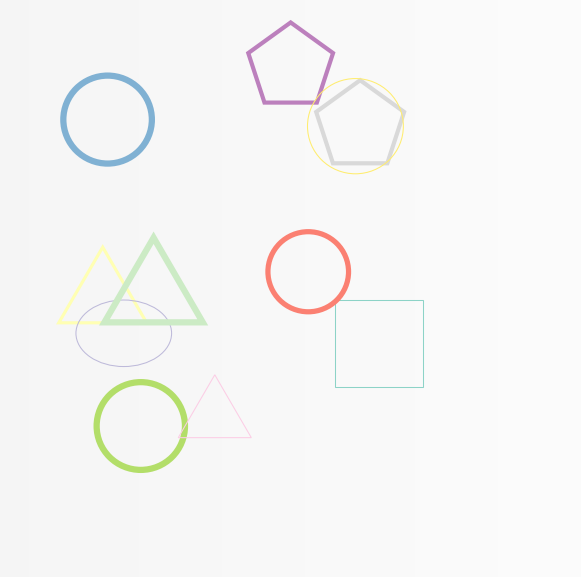[{"shape": "square", "thickness": 0.5, "radius": 0.38, "center": [0.652, 0.405]}, {"shape": "triangle", "thickness": 1.5, "radius": 0.44, "center": [0.177, 0.484]}, {"shape": "oval", "thickness": 0.5, "radius": 0.41, "center": [0.213, 0.422]}, {"shape": "circle", "thickness": 2.5, "radius": 0.35, "center": [0.53, 0.529]}, {"shape": "circle", "thickness": 3, "radius": 0.38, "center": [0.185, 0.792]}, {"shape": "circle", "thickness": 3, "radius": 0.38, "center": [0.242, 0.261]}, {"shape": "triangle", "thickness": 0.5, "radius": 0.36, "center": [0.37, 0.278]}, {"shape": "pentagon", "thickness": 2, "radius": 0.4, "center": [0.62, 0.781]}, {"shape": "pentagon", "thickness": 2, "radius": 0.38, "center": [0.5, 0.884]}, {"shape": "triangle", "thickness": 3, "radius": 0.49, "center": [0.264, 0.49]}, {"shape": "circle", "thickness": 0.5, "radius": 0.41, "center": [0.611, 0.781]}]